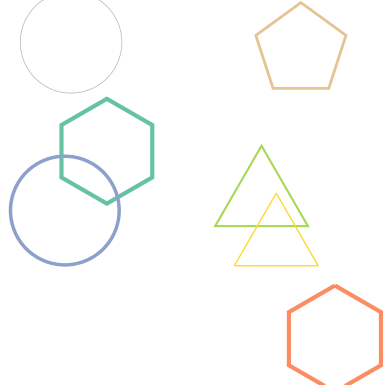[{"shape": "hexagon", "thickness": 3, "radius": 0.68, "center": [0.278, 0.607]}, {"shape": "hexagon", "thickness": 3, "radius": 0.69, "center": [0.87, 0.12]}, {"shape": "circle", "thickness": 2.5, "radius": 0.71, "center": [0.168, 0.453]}, {"shape": "triangle", "thickness": 1.5, "radius": 0.7, "center": [0.679, 0.482]}, {"shape": "triangle", "thickness": 1, "radius": 0.63, "center": [0.718, 0.373]}, {"shape": "pentagon", "thickness": 2, "radius": 0.62, "center": [0.782, 0.87]}, {"shape": "circle", "thickness": 0.5, "radius": 0.66, "center": [0.185, 0.89]}]